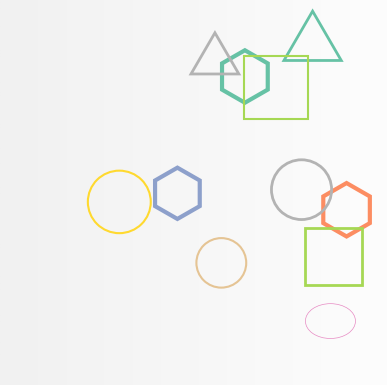[{"shape": "triangle", "thickness": 2, "radius": 0.43, "center": [0.807, 0.886]}, {"shape": "hexagon", "thickness": 3, "radius": 0.34, "center": [0.632, 0.801]}, {"shape": "hexagon", "thickness": 3, "radius": 0.35, "center": [0.894, 0.455]}, {"shape": "hexagon", "thickness": 3, "radius": 0.33, "center": [0.458, 0.498]}, {"shape": "oval", "thickness": 0.5, "radius": 0.32, "center": [0.853, 0.166]}, {"shape": "square", "thickness": 2, "radius": 0.37, "center": [0.862, 0.334]}, {"shape": "square", "thickness": 1.5, "radius": 0.41, "center": [0.712, 0.773]}, {"shape": "circle", "thickness": 1.5, "radius": 0.41, "center": [0.308, 0.476]}, {"shape": "circle", "thickness": 1.5, "radius": 0.32, "center": [0.571, 0.317]}, {"shape": "triangle", "thickness": 2, "radius": 0.36, "center": [0.555, 0.843]}, {"shape": "circle", "thickness": 2, "radius": 0.39, "center": [0.778, 0.507]}]